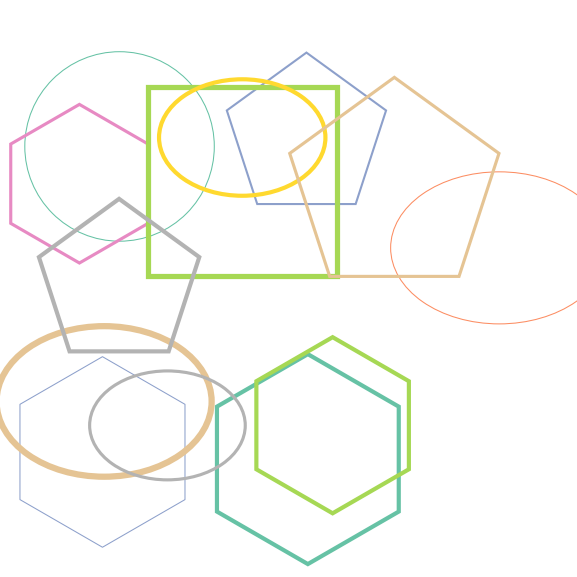[{"shape": "circle", "thickness": 0.5, "radius": 0.82, "center": [0.207, 0.746]}, {"shape": "hexagon", "thickness": 2, "radius": 0.91, "center": [0.533, 0.204]}, {"shape": "oval", "thickness": 0.5, "radius": 0.94, "center": [0.865, 0.57]}, {"shape": "pentagon", "thickness": 1, "radius": 0.72, "center": [0.531, 0.763]}, {"shape": "hexagon", "thickness": 0.5, "radius": 0.82, "center": [0.177, 0.217]}, {"shape": "hexagon", "thickness": 1.5, "radius": 0.69, "center": [0.138, 0.681]}, {"shape": "hexagon", "thickness": 2, "radius": 0.76, "center": [0.576, 0.263]}, {"shape": "square", "thickness": 2.5, "radius": 0.82, "center": [0.42, 0.685]}, {"shape": "oval", "thickness": 2, "radius": 0.72, "center": [0.419, 0.761]}, {"shape": "oval", "thickness": 3, "radius": 0.93, "center": [0.18, 0.304]}, {"shape": "pentagon", "thickness": 1.5, "radius": 0.95, "center": [0.683, 0.675]}, {"shape": "oval", "thickness": 1.5, "radius": 0.67, "center": [0.29, 0.263]}, {"shape": "pentagon", "thickness": 2, "radius": 0.73, "center": [0.206, 0.509]}]